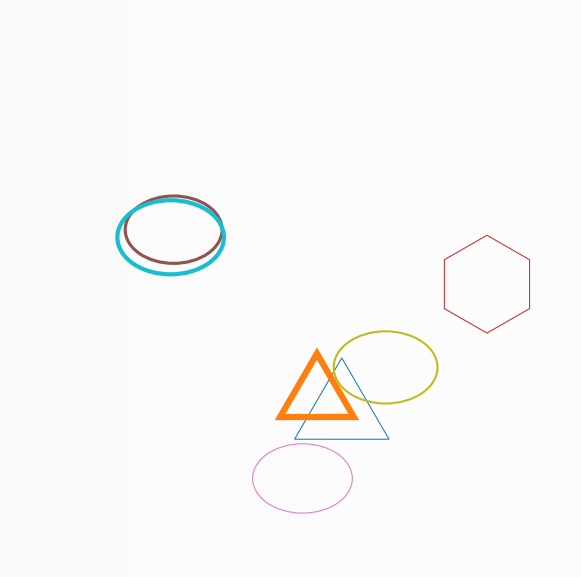[{"shape": "triangle", "thickness": 0.5, "radius": 0.47, "center": [0.588, 0.285]}, {"shape": "triangle", "thickness": 3, "radius": 0.37, "center": [0.545, 0.314]}, {"shape": "hexagon", "thickness": 0.5, "radius": 0.42, "center": [0.838, 0.507]}, {"shape": "oval", "thickness": 1.5, "radius": 0.42, "center": [0.299, 0.601]}, {"shape": "oval", "thickness": 0.5, "radius": 0.43, "center": [0.52, 0.171]}, {"shape": "oval", "thickness": 1, "radius": 0.45, "center": [0.663, 0.363]}, {"shape": "oval", "thickness": 2, "radius": 0.46, "center": [0.294, 0.588]}]